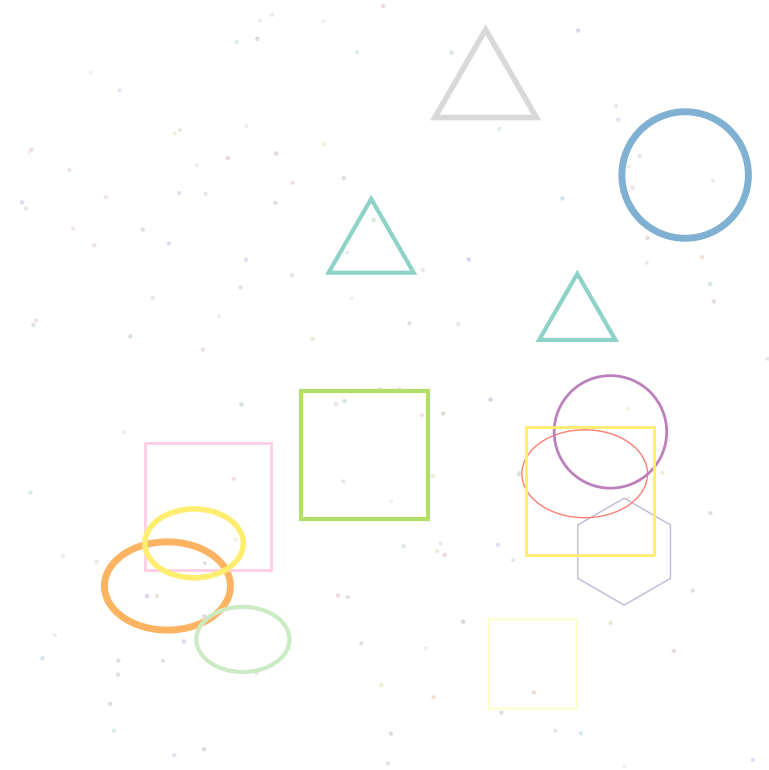[{"shape": "triangle", "thickness": 1.5, "radius": 0.32, "center": [0.482, 0.678]}, {"shape": "triangle", "thickness": 1.5, "radius": 0.29, "center": [0.75, 0.587]}, {"shape": "square", "thickness": 0.5, "radius": 0.29, "center": [0.691, 0.138]}, {"shape": "hexagon", "thickness": 0.5, "radius": 0.35, "center": [0.811, 0.284]}, {"shape": "oval", "thickness": 0.5, "radius": 0.41, "center": [0.759, 0.385]}, {"shape": "circle", "thickness": 2.5, "radius": 0.41, "center": [0.89, 0.773]}, {"shape": "oval", "thickness": 2.5, "radius": 0.41, "center": [0.217, 0.239]}, {"shape": "square", "thickness": 1.5, "radius": 0.41, "center": [0.473, 0.409]}, {"shape": "square", "thickness": 1, "radius": 0.41, "center": [0.27, 0.342]}, {"shape": "triangle", "thickness": 2, "radius": 0.38, "center": [0.631, 0.885]}, {"shape": "circle", "thickness": 1, "radius": 0.37, "center": [0.793, 0.439]}, {"shape": "oval", "thickness": 1.5, "radius": 0.3, "center": [0.315, 0.17]}, {"shape": "square", "thickness": 1, "radius": 0.42, "center": [0.767, 0.363]}, {"shape": "oval", "thickness": 2, "radius": 0.32, "center": [0.252, 0.294]}]